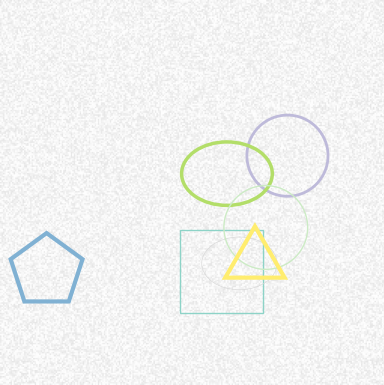[{"shape": "square", "thickness": 1, "radius": 0.54, "center": [0.575, 0.295]}, {"shape": "circle", "thickness": 2, "radius": 0.53, "center": [0.747, 0.596]}, {"shape": "pentagon", "thickness": 3, "radius": 0.49, "center": [0.121, 0.296]}, {"shape": "oval", "thickness": 2.5, "radius": 0.59, "center": [0.589, 0.549]}, {"shape": "oval", "thickness": 0.5, "radius": 0.49, "center": [0.622, 0.316]}, {"shape": "circle", "thickness": 1, "radius": 0.54, "center": [0.69, 0.409]}, {"shape": "triangle", "thickness": 3, "radius": 0.44, "center": [0.662, 0.323]}]